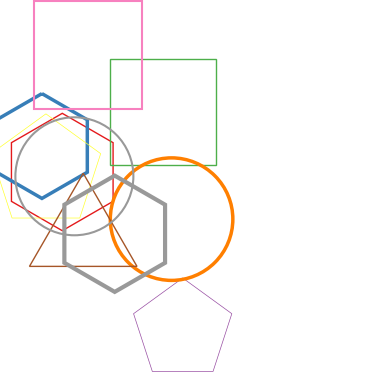[{"shape": "hexagon", "thickness": 1, "radius": 0.76, "center": [0.162, 0.553]}, {"shape": "hexagon", "thickness": 2.5, "radius": 0.68, "center": [0.109, 0.621]}, {"shape": "square", "thickness": 1, "radius": 0.69, "center": [0.423, 0.709]}, {"shape": "pentagon", "thickness": 0.5, "radius": 0.67, "center": [0.475, 0.144]}, {"shape": "circle", "thickness": 2.5, "radius": 0.8, "center": [0.446, 0.431]}, {"shape": "pentagon", "thickness": 0.5, "radius": 0.75, "center": [0.119, 0.555]}, {"shape": "triangle", "thickness": 1, "radius": 0.81, "center": [0.216, 0.389]}, {"shape": "square", "thickness": 1.5, "radius": 0.7, "center": [0.229, 0.856]}, {"shape": "hexagon", "thickness": 3, "radius": 0.75, "center": [0.298, 0.393]}, {"shape": "circle", "thickness": 1.5, "radius": 0.77, "center": [0.193, 0.542]}]